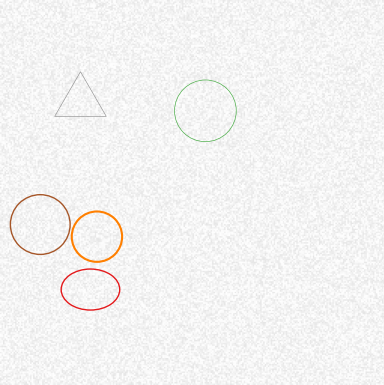[{"shape": "oval", "thickness": 1, "radius": 0.38, "center": [0.235, 0.248]}, {"shape": "circle", "thickness": 0.5, "radius": 0.4, "center": [0.534, 0.712]}, {"shape": "circle", "thickness": 1.5, "radius": 0.33, "center": [0.252, 0.385]}, {"shape": "circle", "thickness": 1, "radius": 0.39, "center": [0.105, 0.417]}, {"shape": "triangle", "thickness": 0.5, "radius": 0.39, "center": [0.209, 0.736]}]